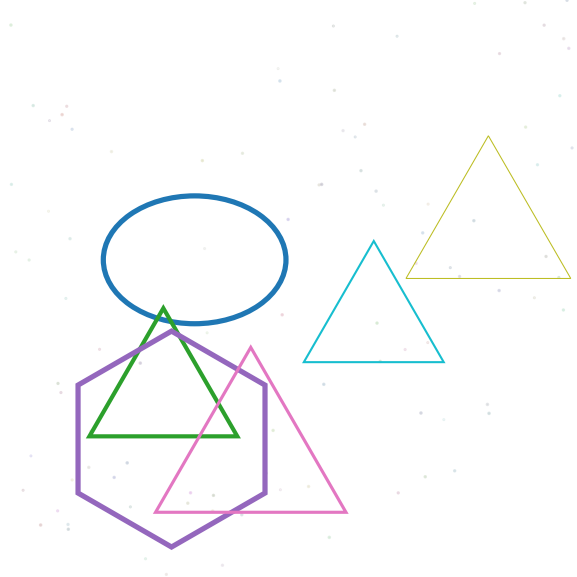[{"shape": "oval", "thickness": 2.5, "radius": 0.79, "center": [0.337, 0.549]}, {"shape": "triangle", "thickness": 2, "radius": 0.74, "center": [0.283, 0.318]}, {"shape": "hexagon", "thickness": 2.5, "radius": 0.93, "center": [0.297, 0.239]}, {"shape": "triangle", "thickness": 1.5, "radius": 0.95, "center": [0.434, 0.207]}, {"shape": "triangle", "thickness": 0.5, "radius": 0.82, "center": [0.846, 0.599]}, {"shape": "triangle", "thickness": 1, "radius": 0.7, "center": [0.647, 0.442]}]